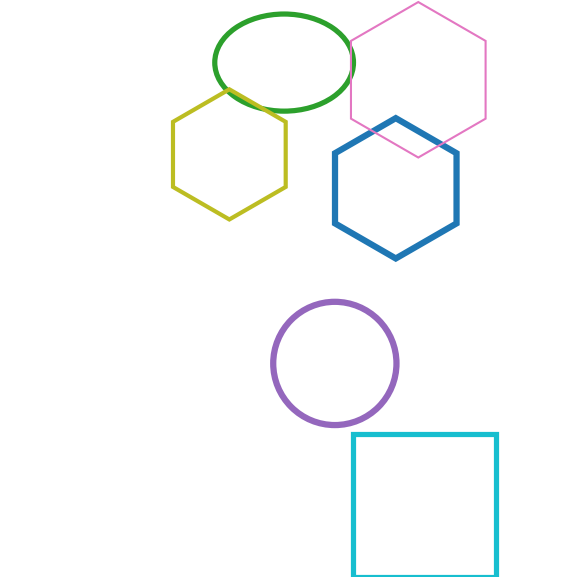[{"shape": "hexagon", "thickness": 3, "radius": 0.61, "center": [0.685, 0.673]}, {"shape": "oval", "thickness": 2.5, "radius": 0.6, "center": [0.492, 0.891]}, {"shape": "circle", "thickness": 3, "radius": 0.53, "center": [0.58, 0.37]}, {"shape": "hexagon", "thickness": 1, "radius": 0.67, "center": [0.724, 0.861]}, {"shape": "hexagon", "thickness": 2, "radius": 0.56, "center": [0.397, 0.732]}, {"shape": "square", "thickness": 2.5, "radius": 0.62, "center": [0.735, 0.123]}]